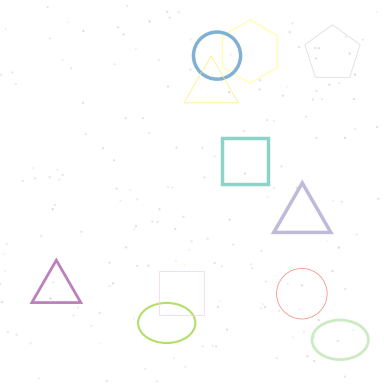[{"shape": "square", "thickness": 2.5, "radius": 0.3, "center": [0.636, 0.581]}, {"shape": "hexagon", "thickness": 1, "radius": 0.41, "center": [0.649, 0.866]}, {"shape": "triangle", "thickness": 2.5, "radius": 0.43, "center": [0.785, 0.439]}, {"shape": "circle", "thickness": 0.5, "radius": 0.33, "center": [0.784, 0.237]}, {"shape": "circle", "thickness": 2.5, "radius": 0.31, "center": [0.564, 0.856]}, {"shape": "oval", "thickness": 1.5, "radius": 0.37, "center": [0.433, 0.161]}, {"shape": "square", "thickness": 0.5, "radius": 0.29, "center": [0.471, 0.239]}, {"shape": "pentagon", "thickness": 0.5, "radius": 0.38, "center": [0.864, 0.86]}, {"shape": "triangle", "thickness": 2, "radius": 0.37, "center": [0.146, 0.251]}, {"shape": "oval", "thickness": 2, "radius": 0.37, "center": [0.884, 0.117]}, {"shape": "triangle", "thickness": 0.5, "radius": 0.41, "center": [0.548, 0.774]}]